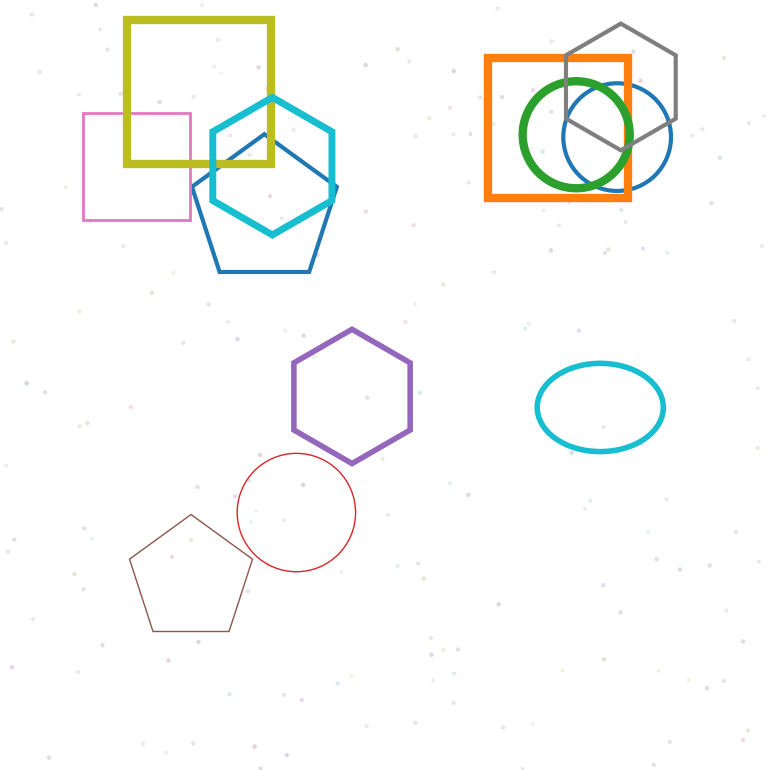[{"shape": "pentagon", "thickness": 1.5, "radius": 0.49, "center": [0.343, 0.727]}, {"shape": "circle", "thickness": 1.5, "radius": 0.35, "center": [0.801, 0.822]}, {"shape": "square", "thickness": 3, "radius": 0.46, "center": [0.725, 0.834]}, {"shape": "circle", "thickness": 3, "radius": 0.35, "center": [0.748, 0.825]}, {"shape": "circle", "thickness": 0.5, "radius": 0.38, "center": [0.385, 0.334]}, {"shape": "hexagon", "thickness": 2, "radius": 0.44, "center": [0.457, 0.485]}, {"shape": "pentagon", "thickness": 0.5, "radius": 0.42, "center": [0.248, 0.248]}, {"shape": "square", "thickness": 1, "radius": 0.35, "center": [0.178, 0.783]}, {"shape": "hexagon", "thickness": 1.5, "radius": 0.41, "center": [0.806, 0.887]}, {"shape": "square", "thickness": 3, "radius": 0.47, "center": [0.258, 0.881]}, {"shape": "oval", "thickness": 2, "radius": 0.41, "center": [0.78, 0.471]}, {"shape": "hexagon", "thickness": 2.5, "radius": 0.45, "center": [0.354, 0.784]}]